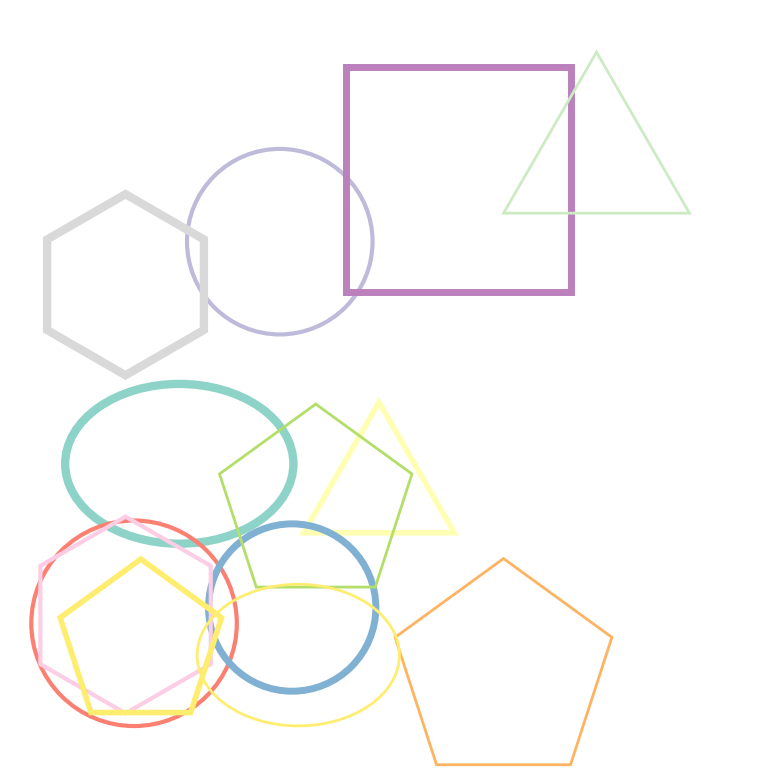[{"shape": "oval", "thickness": 3, "radius": 0.74, "center": [0.233, 0.398]}, {"shape": "triangle", "thickness": 2, "radius": 0.56, "center": [0.492, 0.365]}, {"shape": "circle", "thickness": 1.5, "radius": 0.6, "center": [0.363, 0.686]}, {"shape": "circle", "thickness": 1.5, "radius": 0.67, "center": [0.174, 0.191]}, {"shape": "circle", "thickness": 2.5, "radius": 0.54, "center": [0.379, 0.211]}, {"shape": "pentagon", "thickness": 1, "radius": 0.74, "center": [0.654, 0.127]}, {"shape": "pentagon", "thickness": 1, "radius": 0.66, "center": [0.41, 0.344]}, {"shape": "hexagon", "thickness": 1.5, "radius": 0.64, "center": [0.163, 0.201]}, {"shape": "hexagon", "thickness": 3, "radius": 0.59, "center": [0.163, 0.63]}, {"shape": "square", "thickness": 2.5, "radius": 0.73, "center": [0.595, 0.767]}, {"shape": "triangle", "thickness": 1, "radius": 0.7, "center": [0.775, 0.793]}, {"shape": "pentagon", "thickness": 2, "radius": 0.55, "center": [0.183, 0.164]}, {"shape": "oval", "thickness": 1, "radius": 0.66, "center": [0.387, 0.149]}]